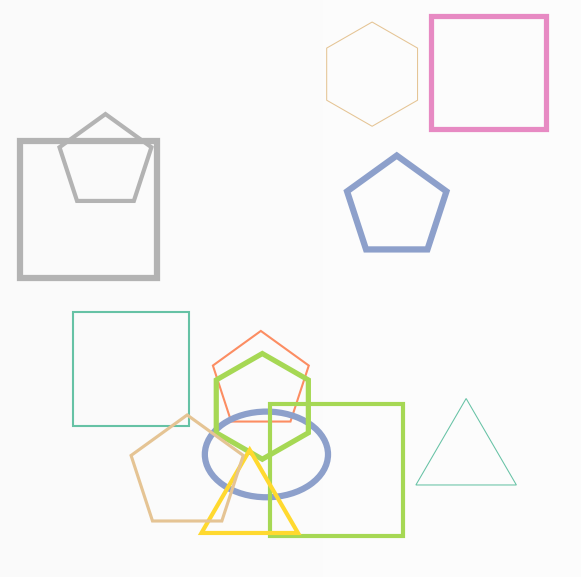[{"shape": "square", "thickness": 1, "radius": 0.49, "center": [0.225, 0.36]}, {"shape": "triangle", "thickness": 0.5, "radius": 0.5, "center": [0.802, 0.209]}, {"shape": "pentagon", "thickness": 1, "radius": 0.43, "center": [0.449, 0.339]}, {"shape": "pentagon", "thickness": 3, "radius": 0.45, "center": [0.683, 0.64]}, {"shape": "oval", "thickness": 3, "radius": 0.53, "center": [0.458, 0.212]}, {"shape": "square", "thickness": 2.5, "radius": 0.49, "center": [0.84, 0.874]}, {"shape": "square", "thickness": 2, "radius": 0.57, "center": [0.58, 0.185]}, {"shape": "hexagon", "thickness": 2.5, "radius": 0.46, "center": [0.451, 0.295]}, {"shape": "triangle", "thickness": 2, "radius": 0.48, "center": [0.43, 0.124]}, {"shape": "hexagon", "thickness": 0.5, "radius": 0.45, "center": [0.64, 0.871]}, {"shape": "pentagon", "thickness": 1.5, "radius": 0.51, "center": [0.322, 0.179]}, {"shape": "pentagon", "thickness": 2, "radius": 0.42, "center": [0.181, 0.718]}, {"shape": "square", "thickness": 3, "radius": 0.59, "center": [0.152, 0.637]}]